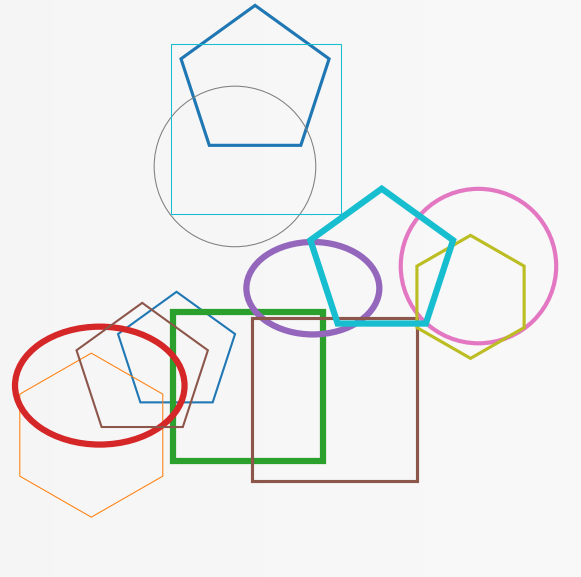[{"shape": "pentagon", "thickness": 1.5, "radius": 0.67, "center": [0.439, 0.856]}, {"shape": "pentagon", "thickness": 1, "radius": 0.53, "center": [0.304, 0.388]}, {"shape": "hexagon", "thickness": 0.5, "radius": 0.71, "center": [0.157, 0.246]}, {"shape": "square", "thickness": 3, "radius": 0.65, "center": [0.427, 0.33]}, {"shape": "oval", "thickness": 3, "radius": 0.73, "center": [0.172, 0.331]}, {"shape": "oval", "thickness": 3, "radius": 0.57, "center": [0.538, 0.5]}, {"shape": "pentagon", "thickness": 1, "radius": 0.59, "center": [0.245, 0.356]}, {"shape": "square", "thickness": 1.5, "radius": 0.71, "center": [0.575, 0.307]}, {"shape": "circle", "thickness": 2, "radius": 0.67, "center": [0.823, 0.538]}, {"shape": "circle", "thickness": 0.5, "radius": 0.7, "center": [0.404, 0.711]}, {"shape": "hexagon", "thickness": 1.5, "radius": 0.53, "center": [0.81, 0.485]}, {"shape": "square", "thickness": 0.5, "radius": 0.73, "center": [0.441, 0.776]}, {"shape": "pentagon", "thickness": 3, "radius": 0.65, "center": [0.657, 0.543]}]